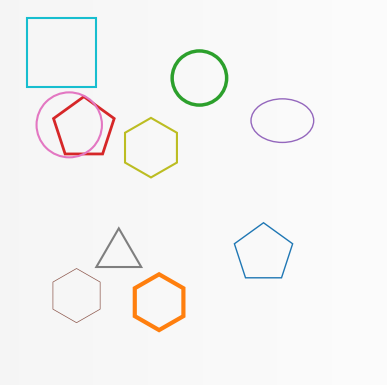[{"shape": "pentagon", "thickness": 1, "radius": 0.4, "center": [0.68, 0.342]}, {"shape": "hexagon", "thickness": 3, "radius": 0.36, "center": [0.411, 0.215]}, {"shape": "circle", "thickness": 2.5, "radius": 0.35, "center": [0.515, 0.797]}, {"shape": "pentagon", "thickness": 2, "radius": 0.41, "center": [0.216, 0.667]}, {"shape": "oval", "thickness": 1, "radius": 0.4, "center": [0.729, 0.687]}, {"shape": "hexagon", "thickness": 0.5, "radius": 0.35, "center": [0.198, 0.232]}, {"shape": "circle", "thickness": 1.5, "radius": 0.42, "center": [0.179, 0.676]}, {"shape": "triangle", "thickness": 1.5, "radius": 0.33, "center": [0.307, 0.34]}, {"shape": "hexagon", "thickness": 1.5, "radius": 0.39, "center": [0.39, 0.616]}, {"shape": "square", "thickness": 1.5, "radius": 0.44, "center": [0.159, 0.864]}]